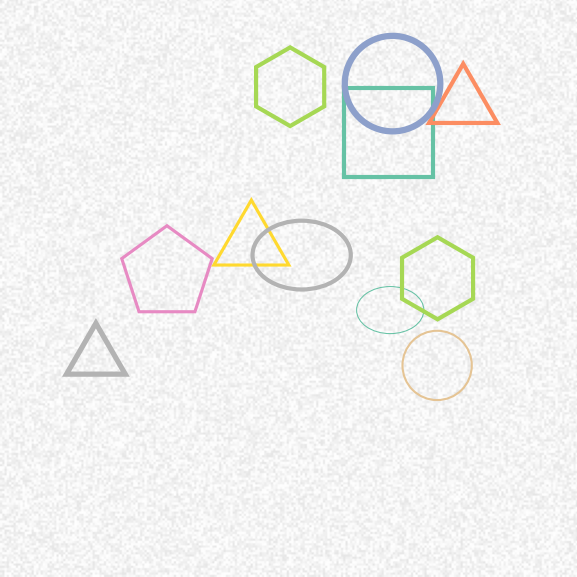[{"shape": "square", "thickness": 2, "radius": 0.39, "center": [0.673, 0.77]}, {"shape": "oval", "thickness": 0.5, "radius": 0.29, "center": [0.676, 0.462]}, {"shape": "triangle", "thickness": 2, "radius": 0.34, "center": [0.802, 0.82]}, {"shape": "circle", "thickness": 3, "radius": 0.41, "center": [0.68, 0.854]}, {"shape": "pentagon", "thickness": 1.5, "radius": 0.41, "center": [0.289, 0.526]}, {"shape": "hexagon", "thickness": 2, "radius": 0.36, "center": [0.758, 0.517]}, {"shape": "hexagon", "thickness": 2, "radius": 0.34, "center": [0.502, 0.849]}, {"shape": "triangle", "thickness": 1.5, "radius": 0.37, "center": [0.435, 0.578]}, {"shape": "circle", "thickness": 1, "radius": 0.3, "center": [0.757, 0.366]}, {"shape": "oval", "thickness": 2, "radius": 0.43, "center": [0.522, 0.557]}, {"shape": "triangle", "thickness": 2.5, "radius": 0.29, "center": [0.166, 0.381]}]